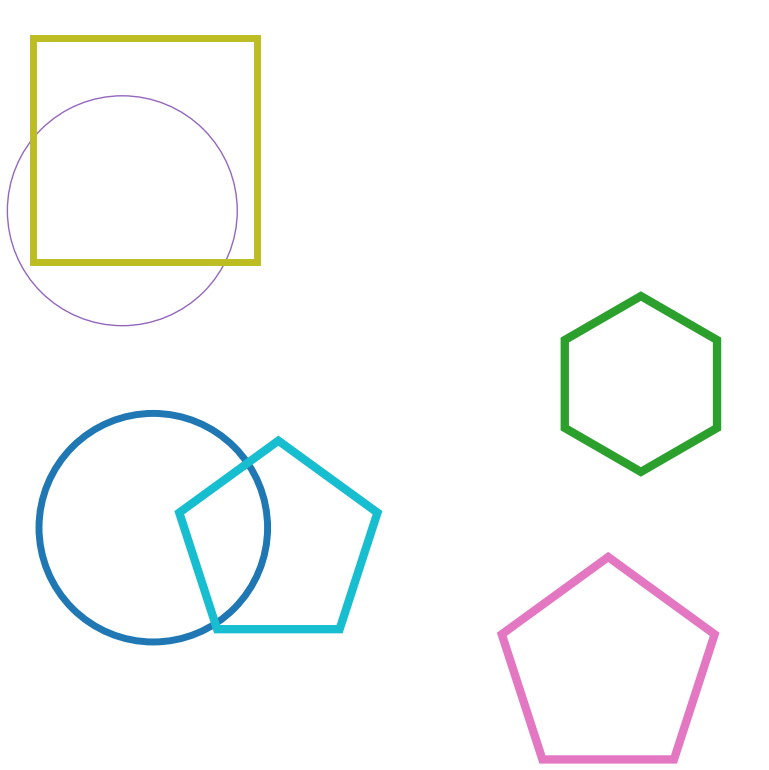[{"shape": "circle", "thickness": 2.5, "radius": 0.74, "center": [0.199, 0.315]}, {"shape": "hexagon", "thickness": 3, "radius": 0.57, "center": [0.832, 0.501]}, {"shape": "circle", "thickness": 0.5, "radius": 0.75, "center": [0.159, 0.726]}, {"shape": "pentagon", "thickness": 3, "radius": 0.73, "center": [0.79, 0.131]}, {"shape": "square", "thickness": 2.5, "radius": 0.73, "center": [0.188, 0.805]}, {"shape": "pentagon", "thickness": 3, "radius": 0.68, "center": [0.362, 0.292]}]